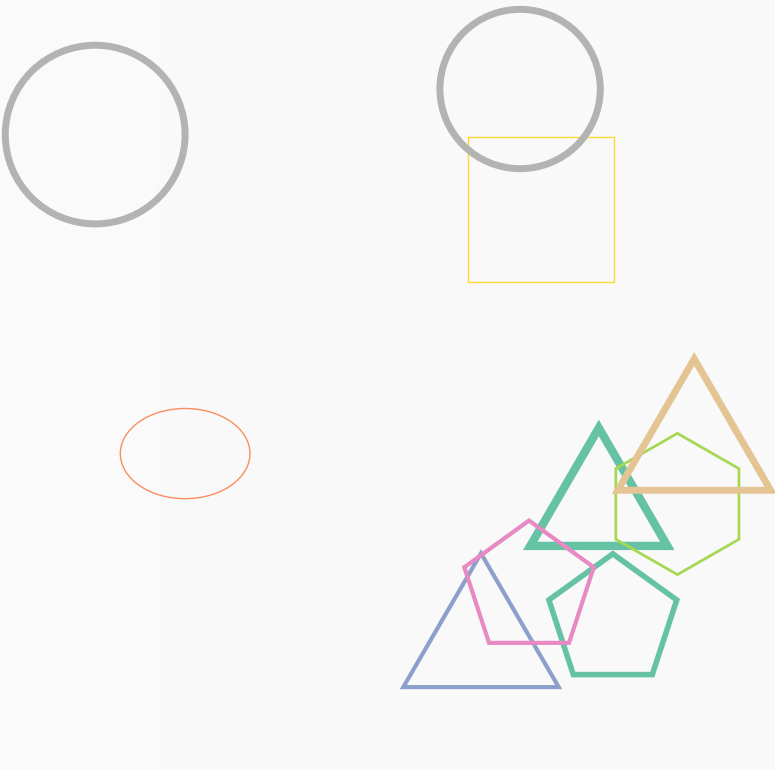[{"shape": "pentagon", "thickness": 2, "radius": 0.43, "center": [0.791, 0.194]}, {"shape": "triangle", "thickness": 3, "radius": 0.51, "center": [0.773, 0.342]}, {"shape": "oval", "thickness": 0.5, "radius": 0.42, "center": [0.239, 0.411]}, {"shape": "triangle", "thickness": 1.5, "radius": 0.58, "center": [0.621, 0.166]}, {"shape": "pentagon", "thickness": 1.5, "radius": 0.44, "center": [0.683, 0.236]}, {"shape": "hexagon", "thickness": 1, "radius": 0.46, "center": [0.874, 0.345]}, {"shape": "square", "thickness": 0.5, "radius": 0.47, "center": [0.698, 0.728]}, {"shape": "triangle", "thickness": 2.5, "radius": 0.57, "center": [0.896, 0.42]}, {"shape": "circle", "thickness": 2.5, "radius": 0.52, "center": [0.671, 0.884]}, {"shape": "circle", "thickness": 2.5, "radius": 0.58, "center": [0.123, 0.825]}]